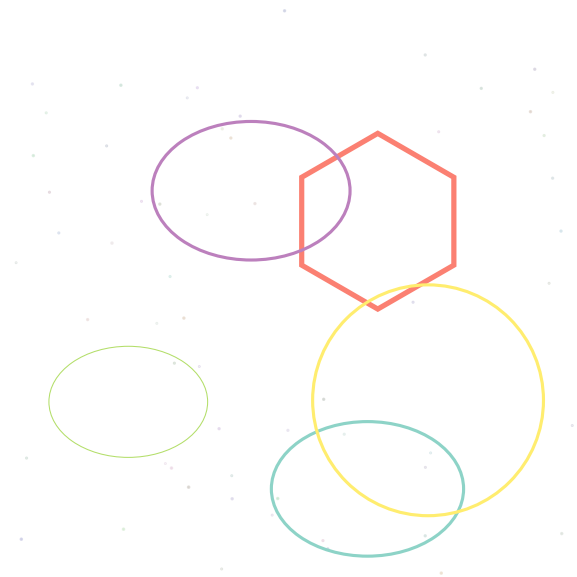[{"shape": "oval", "thickness": 1.5, "radius": 0.83, "center": [0.636, 0.153]}, {"shape": "hexagon", "thickness": 2.5, "radius": 0.76, "center": [0.654, 0.616]}, {"shape": "oval", "thickness": 0.5, "radius": 0.69, "center": [0.222, 0.303]}, {"shape": "oval", "thickness": 1.5, "radius": 0.86, "center": [0.435, 0.669]}, {"shape": "circle", "thickness": 1.5, "radius": 1.0, "center": [0.741, 0.306]}]